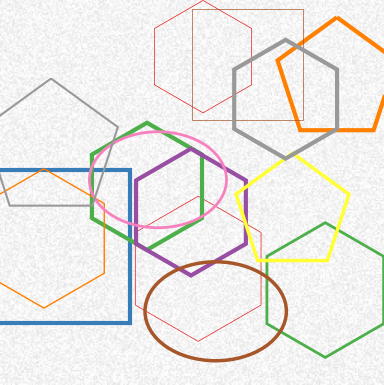[{"shape": "hexagon", "thickness": 0.5, "radius": 0.73, "center": [0.527, 0.853]}, {"shape": "hexagon", "thickness": 0.5, "radius": 0.94, "center": [0.515, 0.302]}, {"shape": "square", "thickness": 3, "radius": 1.0, "center": [0.137, 0.36]}, {"shape": "hexagon", "thickness": 2, "radius": 0.88, "center": [0.845, 0.247]}, {"shape": "hexagon", "thickness": 3, "radius": 0.83, "center": [0.382, 0.516]}, {"shape": "hexagon", "thickness": 3, "radius": 0.82, "center": [0.496, 0.449]}, {"shape": "hexagon", "thickness": 1, "radius": 0.91, "center": [0.114, 0.381]}, {"shape": "pentagon", "thickness": 3, "radius": 0.81, "center": [0.875, 0.793]}, {"shape": "pentagon", "thickness": 2.5, "radius": 0.77, "center": [0.76, 0.448]}, {"shape": "oval", "thickness": 2.5, "radius": 0.92, "center": [0.56, 0.191]}, {"shape": "square", "thickness": 0.5, "radius": 0.72, "center": [0.644, 0.833]}, {"shape": "oval", "thickness": 2, "radius": 0.89, "center": [0.41, 0.533]}, {"shape": "pentagon", "thickness": 1.5, "radius": 0.91, "center": [0.133, 0.614]}, {"shape": "hexagon", "thickness": 3, "radius": 0.77, "center": [0.742, 0.742]}]